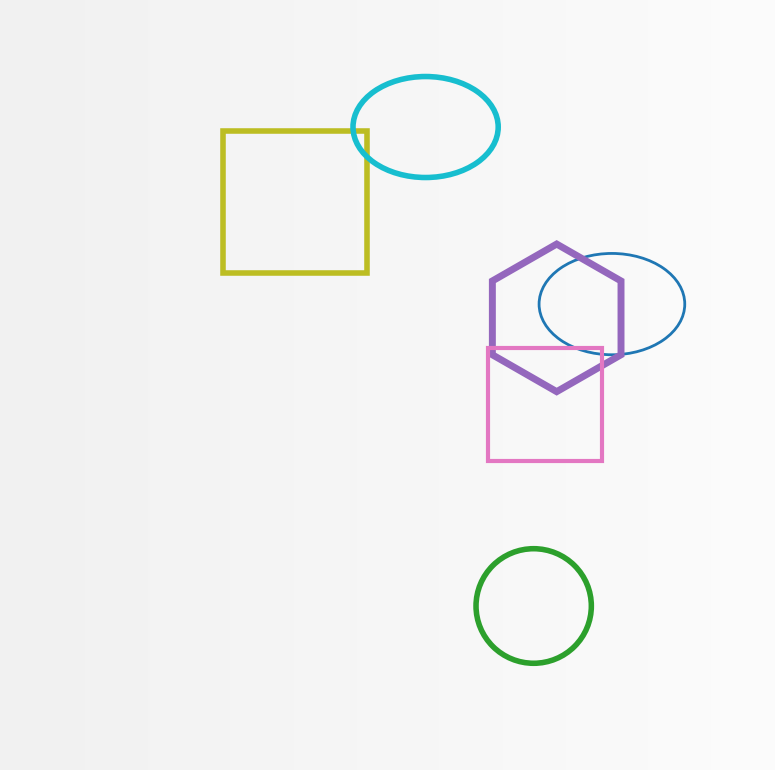[{"shape": "oval", "thickness": 1, "radius": 0.47, "center": [0.79, 0.605]}, {"shape": "circle", "thickness": 2, "radius": 0.37, "center": [0.689, 0.213]}, {"shape": "hexagon", "thickness": 2.5, "radius": 0.48, "center": [0.718, 0.587]}, {"shape": "square", "thickness": 1.5, "radius": 0.37, "center": [0.703, 0.475]}, {"shape": "square", "thickness": 2, "radius": 0.46, "center": [0.381, 0.738]}, {"shape": "oval", "thickness": 2, "radius": 0.47, "center": [0.549, 0.835]}]